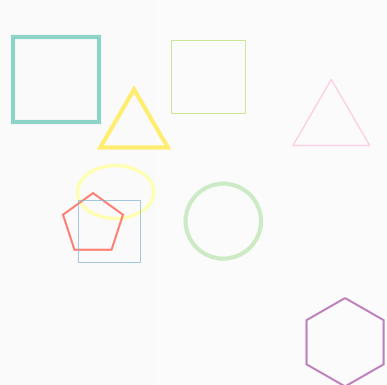[{"shape": "square", "thickness": 3, "radius": 0.55, "center": [0.145, 0.793]}, {"shape": "oval", "thickness": 2.5, "radius": 0.49, "center": [0.298, 0.501]}, {"shape": "pentagon", "thickness": 1.5, "radius": 0.41, "center": [0.24, 0.417]}, {"shape": "square", "thickness": 0.5, "radius": 0.4, "center": [0.281, 0.4]}, {"shape": "square", "thickness": 0.5, "radius": 0.48, "center": [0.537, 0.802]}, {"shape": "triangle", "thickness": 1, "radius": 0.57, "center": [0.855, 0.679]}, {"shape": "hexagon", "thickness": 1.5, "radius": 0.57, "center": [0.891, 0.111]}, {"shape": "circle", "thickness": 3, "radius": 0.49, "center": [0.576, 0.426]}, {"shape": "triangle", "thickness": 3, "radius": 0.5, "center": [0.346, 0.667]}]